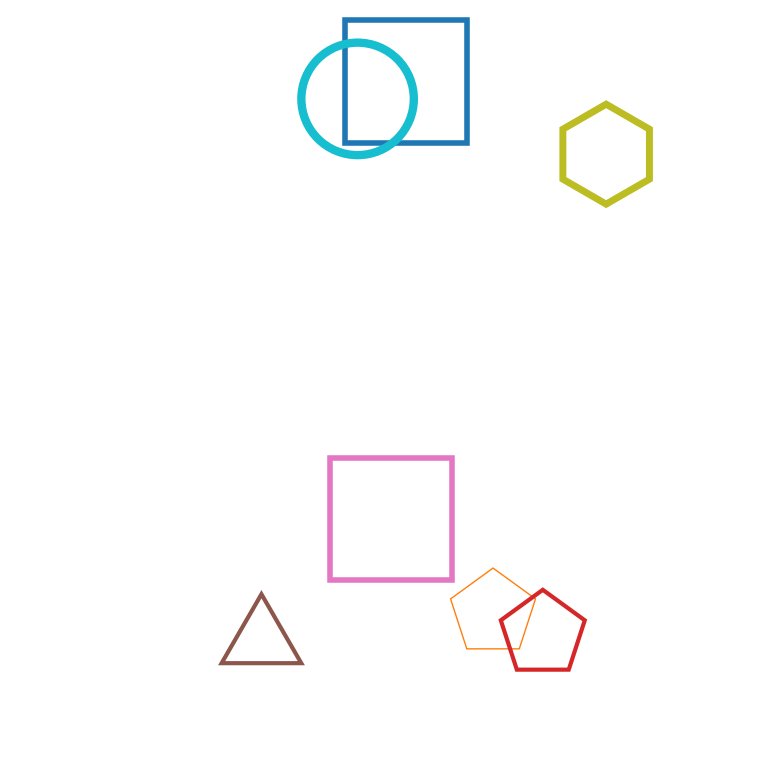[{"shape": "square", "thickness": 2, "radius": 0.4, "center": [0.527, 0.894]}, {"shape": "pentagon", "thickness": 0.5, "radius": 0.29, "center": [0.64, 0.204]}, {"shape": "pentagon", "thickness": 1.5, "radius": 0.29, "center": [0.705, 0.177]}, {"shape": "triangle", "thickness": 1.5, "radius": 0.3, "center": [0.34, 0.169]}, {"shape": "square", "thickness": 2, "radius": 0.39, "center": [0.507, 0.326]}, {"shape": "hexagon", "thickness": 2.5, "radius": 0.32, "center": [0.787, 0.8]}, {"shape": "circle", "thickness": 3, "radius": 0.37, "center": [0.464, 0.872]}]